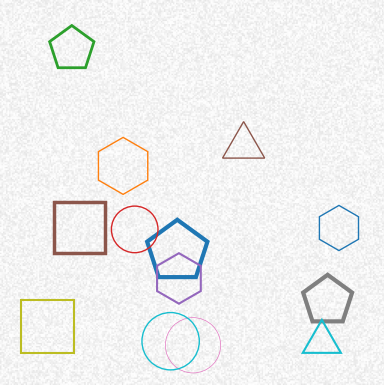[{"shape": "pentagon", "thickness": 3, "radius": 0.41, "center": [0.46, 0.347]}, {"shape": "hexagon", "thickness": 1, "radius": 0.29, "center": [0.88, 0.408]}, {"shape": "hexagon", "thickness": 1, "radius": 0.37, "center": [0.32, 0.569]}, {"shape": "pentagon", "thickness": 2, "radius": 0.3, "center": [0.187, 0.873]}, {"shape": "circle", "thickness": 1, "radius": 0.3, "center": [0.35, 0.404]}, {"shape": "hexagon", "thickness": 1.5, "radius": 0.33, "center": [0.465, 0.277]}, {"shape": "square", "thickness": 2.5, "radius": 0.33, "center": [0.207, 0.409]}, {"shape": "triangle", "thickness": 1, "radius": 0.32, "center": [0.633, 0.621]}, {"shape": "circle", "thickness": 0.5, "radius": 0.36, "center": [0.501, 0.103]}, {"shape": "pentagon", "thickness": 3, "radius": 0.33, "center": [0.851, 0.219]}, {"shape": "square", "thickness": 1.5, "radius": 0.34, "center": [0.124, 0.153]}, {"shape": "triangle", "thickness": 1.5, "radius": 0.29, "center": [0.836, 0.112]}, {"shape": "circle", "thickness": 1, "radius": 0.37, "center": [0.443, 0.114]}]